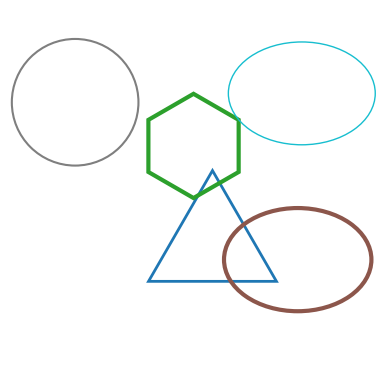[{"shape": "triangle", "thickness": 2, "radius": 0.96, "center": [0.552, 0.365]}, {"shape": "hexagon", "thickness": 3, "radius": 0.68, "center": [0.503, 0.621]}, {"shape": "oval", "thickness": 3, "radius": 0.96, "center": [0.773, 0.326]}, {"shape": "circle", "thickness": 1.5, "radius": 0.82, "center": [0.195, 0.734]}, {"shape": "oval", "thickness": 1, "radius": 0.95, "center": [0.784, 0.757]}]